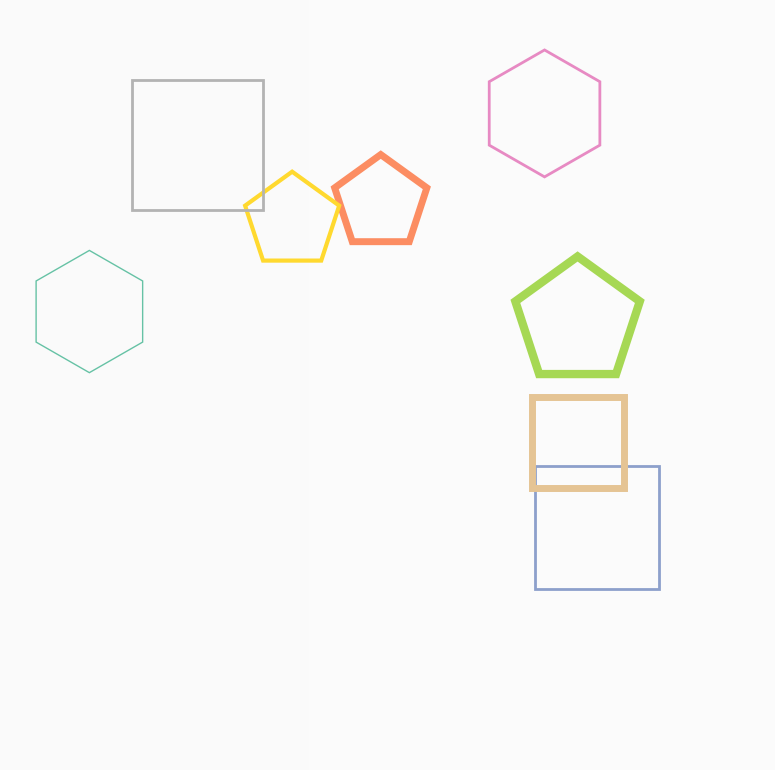[{"shape": "hexagon", "thickness": 0.5, "radius": 0.4, "center": [0.115, 0.595]}, {"shape": "pentagon", "thickness": 2.5, "radius": 0.31, "center": [0.491, 0.737]}, {"shape": "square", "thickness": 1, "radius": 0.4, "center": [0.771, 0.315]}, {"shape": "hexagon", "thickness": 1, "radius": 0.41, "center": [0.703, 0.853]}, {"shape": "pentagon", "thickness": 3, "radius": 0.42, "center": [0.745, 0.583]}, {"shape": "pentagon", "thickness": 1.5, "radius": 0.32, "center": [0.377, 0.713]}, {"shape": "square", "thickness": 2.5, "radius": 0.3, "center": [0.746, 0.425]}, {"shape": "square", "thickness": 1, "radius": 0.42, "center": [0.255, 0.811]}]